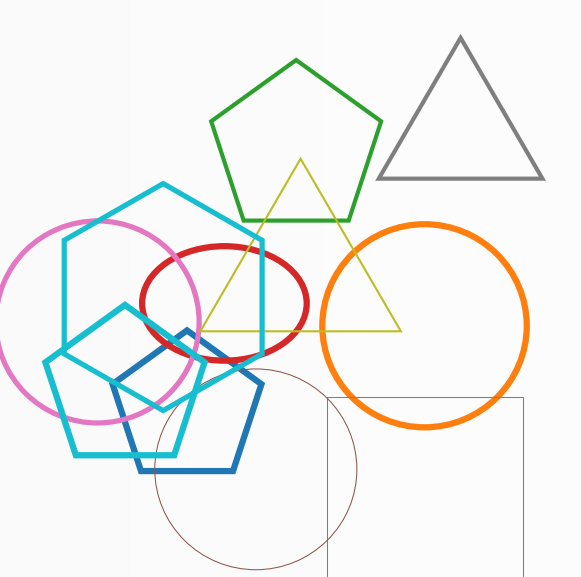[{"shape": "pentagon", "thickness": 3, "radius": 0.67, "center": [0.322, 0.292]}, {"shape": "circle", "thickness": 3, "radius": 0.88, "center": [0.73, 0.435]}, {"shape": "pentagon", "thickness": 2, "radius": 0.77, "center": [0.51, 0.742]}, {"shape": "oval", "thickness": 3, "radius": 0.71, "center": [0.386, 0.474]}, {"shape": "square", "thickness": 0.5, "radius": 0.85, "center": [0.731, 0.142]}, {"shape": "circle", "thickness": 0.5, "radius": 0.87, "center": [0.44, 0.186]}, {"shape": "circle", "thickness": 2.5, "radius": 0.87, "center": [0.168, 0.442]}, {"shape": "triangle", "thickness": 2, "radius": 0.81, "center": [0.792, 0.771]}, {"shape": "triangle", "thickness": 1, "radius": 1.0, "center": [0.517, 0.525]}, {"shape": "hexagon", "thickness": 2.5, "radius": 0.98, "center": [0.281, 0.485]}, {"shape": "pentagon", "thickness": 3, "radius": 0.72, "center": [0.215, 0.327]}]